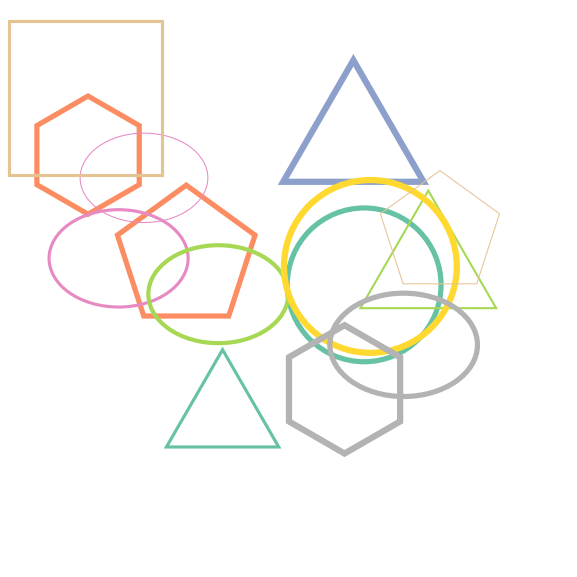[{"shape": "triangle", "thickness": 1.5, "radius": 0.56, "center": [0.385, 0.281]}, {"shape": "circle", "thickness": 2.5, "radius": 0.67, "center": [0.631, 0.506]}, {"shape": "hexagon", "thickness": 2.5, "radius": 0.51, "center": [0.152, 0.731]}, {"shape": "pentagon", "thickness": 2.5, "radius": 0.63, "center": [0.323, 0.553]}, {"shape": "triangle", "thickness": 3, "radius": 0.7, "center": [0.612, 0.755]}, {"shape": "oval", "thickness": 0.5, "radius": 0.55, "center": [0.249, 0.691]}, {"shape": "oval", "thickness": 1.5, "radius": 0.6, "center": [0.205, 0.552]}, {"shape": "triangle", "thickness": 1, "radius": 0.68, "center": [0.742, 0.533]}, {"shape": "oval", "thickness": 2, "radius": 0.61, "center": [0.378, 0.49]}, {"shape": "circle", "thickness": 3, "radius": 0.75, "center": [0.641, 0.538]}, {"shape": "square", "thickness": 1.5, "radius": 0.67, "center": [0.148, 0.829]}, {"shape": "pentagon", "thickness": 0.5, "radius": 0.54, "center": [0.762, 0.595]}, {"shape": "hexagon", "thickness": 3, "radius": 0.56, "center": [0.597, 0.325]}, {"shape": "oval", "thickness": 2.5, "radius": 0.64, "center": [0.699, 0.402]}]